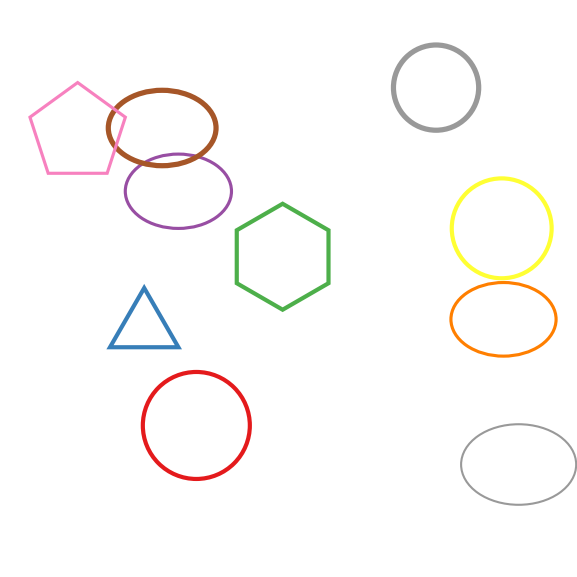[{"shape": "circle", "thickness": 2, "radius": 0.46, "center": [0.34, 0.262]}, {"shape": "triangle", "thickness": 2, "radius": 0.34, "center": [0.25, 0.432]}, {"shape": "hexagon", "thickness": 2, "radius": 0.46, "center": [0.489, 0.555]}, {"shape": "oval", "thickness": 1.5, "radius": 0.46, "center": [0.309, 0.668]}, {"shape": "oval", "thickness": 1.5, "radius": 0.46, "center": [0.872, 0.446]}, {"shape": "circle", "thickness": 2, "radius": 0.43, "center": [0.869, 0.604]}, {"shape": "oval", "thickness": 2.5, "radius": 0.47, "center": [0.281, 0.777]}, {"shape": "pentagon", "thickness": 1.5, "radius": 0.43, "center": [0.134, 0.769]}, {"shape": "oval", "thickness": 1, "radius": 0.5, "center": [0.898, 0.195]}, {"shape": "circle", "thickness": 2.5, "radius": 0.37, "center": [0.755, 0.847]}]